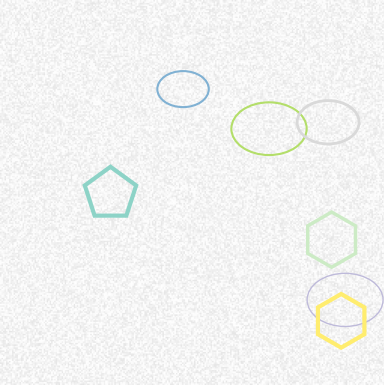[{"shape": "pentagon", "thickness": 3, "radius": 0.35, "center": [0.287, 0.497]}, {"shape": "oval", "thickness": 1, "radius": 0.49, "center": [0.896, 0.221]}, {"shape": "oval", "thickness": 1.5, "radius": 0.33, "center": [0.475, 0.769]}, {"shape": "oval", "thickness": 1.5, "radius": 0.49, "center": [0.699, 0.666]}, {"shape": "oval", "thickness": 2, "radius": 0.4, "center": [0.852, 0.682]}, {"shape": "hexagon", "thickness": 2.5, "radius": 0.36, "center": [0.861, 0.378]}, {"shape": "hexagon", "thickness": 3, "radius": 0.35, "center": [0.886, 0.167]}]